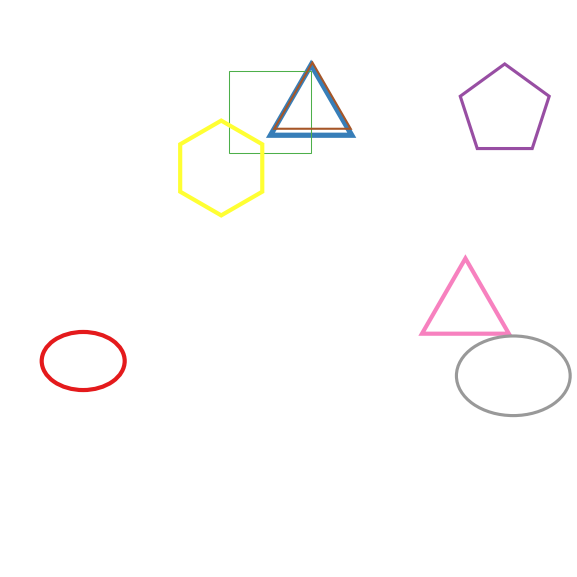[{"shape": "oval", "thickness": 2, "radius": 0.36, "center": [0.144, 0.374]}, {"shape": "triangle", "thickness": 2.5, "radius": 0.41, "center": [0.539, 0.806]}, {"shape": "square", "thickness": 0.5, "radius": 0.35, "center": [0.468, 0.805]}, {"shape": "pentagon", "thickness": 1.5, "radius": 0.4, "center": [0.874, 0.807]}, {"shape": "hexagon", "thickness": 2, "radius": 0.41, "center": [0.383, 0.708]}, {"shape": "triangle", "thickness": 1, "radius": 0.38, "center": [0.541, 0.814]}, {"shape": "triangle", "thickness": 2, "radius": 0.43, "center": [0.806, 0.465]}, {"shape": "oval", "thickness": 1.5, "radius": 0.49, "center": [0.889, 0.348]}]